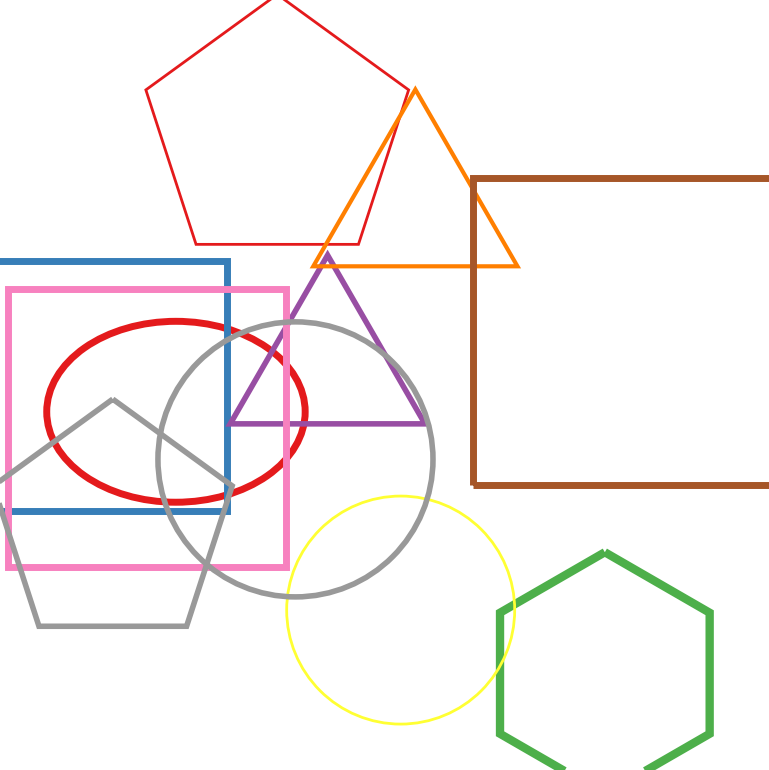[{"shape": "oval", "thickness": 2.5, "radius": 0.84, "center": [0.229, 0.465]}, {"shape": "pentagon", "thickness": 1, "radius": 0.9, "center": [0.36, 0.828]}, {"shape": "square", "thickness": 2.5, "radius": 0.81, "center": [0.132, 0.499]}, {"shape": "hexagon", "thickness": 3, "radius": 0.79, "center": [0.786, 0.126]}, {"shape": "triangle", "thickness": 2, "radius": 0.73, "center": [0.425, 0.523]}, {"shape": "triangle", "thickness": 1.5, "radius": 0.77, "center": [0.539, 0.731]}, {"shape": "circle", "thickness": 1, "radius": 0.74, "center": [0.52, 0.208]}, {"shape": "square", "thickness": 2.5, "radius": 1.0, "center": [0.813, 0.569]}, {"shape": "square", "thickness": 2.5, "radius": 0.9, "center": [0.19, 0.444]}, {"shape": "circle", "thickness": 2, "radius": 0.89, "center": [0.384, 0.403]}, {"shape": "pentagon", "thickness": 2, "radius": 0.82, "center": [0.146, 0.319]}]